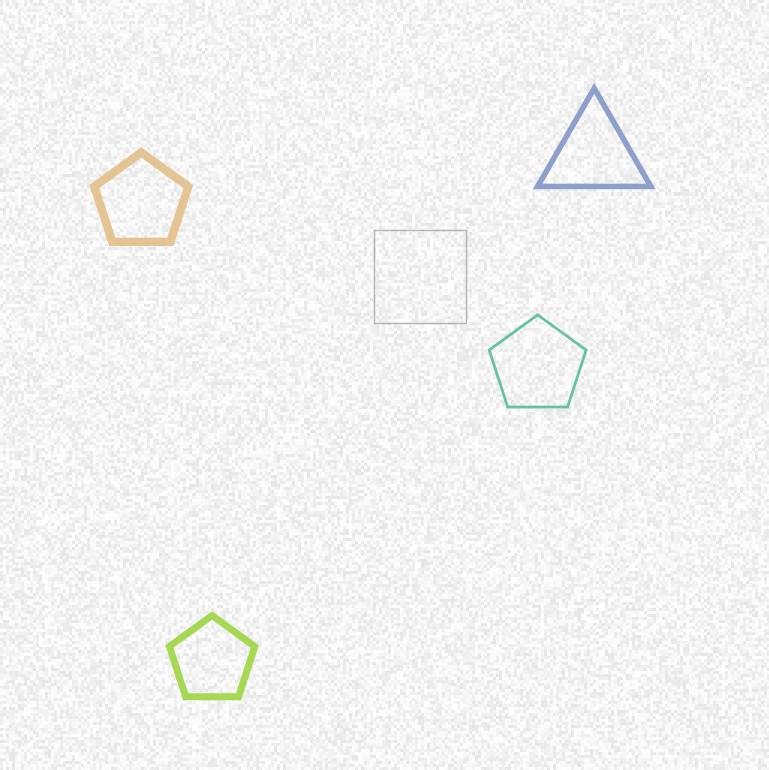[{"shape": "pentagon", "thickness": 1, "radius": 0.33, "center": [0.698, 0.525]}, {"shape": "triangle", "thickness": 2, "radius": 0.42, "center": [0.772, 0.8]}, {"shape": "pentagon", "thickness": 2.5, "radius": 0.29, "center": [0.275, 0.142]}, {"shape": "pentagon", "thickness": 3, "radius": 0.32, "center": [0.184, 0.738]}, {"shape": "square", "thickness": 0.5, "radius": 0.3, "center": [0.545, 0.641]}]